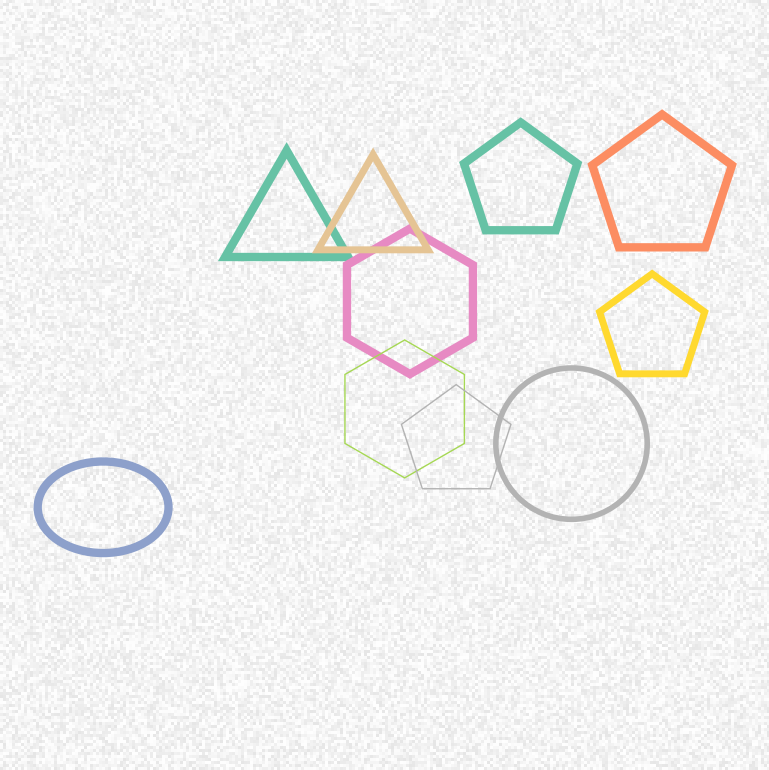[{"shape": "pentagon", "thickness": 3, "radius": 0.39, "center": [0.676, 0.764]}, {"shape": "triangle", "thickness": 3, "radius": 0.46, "center": [0.372, 0.712]}, {"shape": "pentagon", "thickness": 3, "radius": 0.48, "center": [0.86, 0.756]}, {"shape": "oval", "thickness": 3, "radius": 0.42, "center": [0.134, 0.341]}, {"shape": "hexagon", "thickness": 3, "radius": 0.47, "center": [0.532, 0.609]}, {"shape": "hexagon", "thickness": 0.5, "radius": 0.45, "center": [0.526, 0.469]}, {"shape": "pentagon", "thickness": 2.5, "radius": 0.36, "center": [0.847, 0.573]}, {"shape": "triangle", "thickness": 2.5, "radius": 0.41, "center": [0.484, 0.717]}, {"shape": "circle", "thickness": 2, "radius": 0.49, "center": [0.742, 0.424]}, {"shape": "pentagon", "thickness": 0.5, "radius": 0.37, "center": [0.592, 0.426]}]